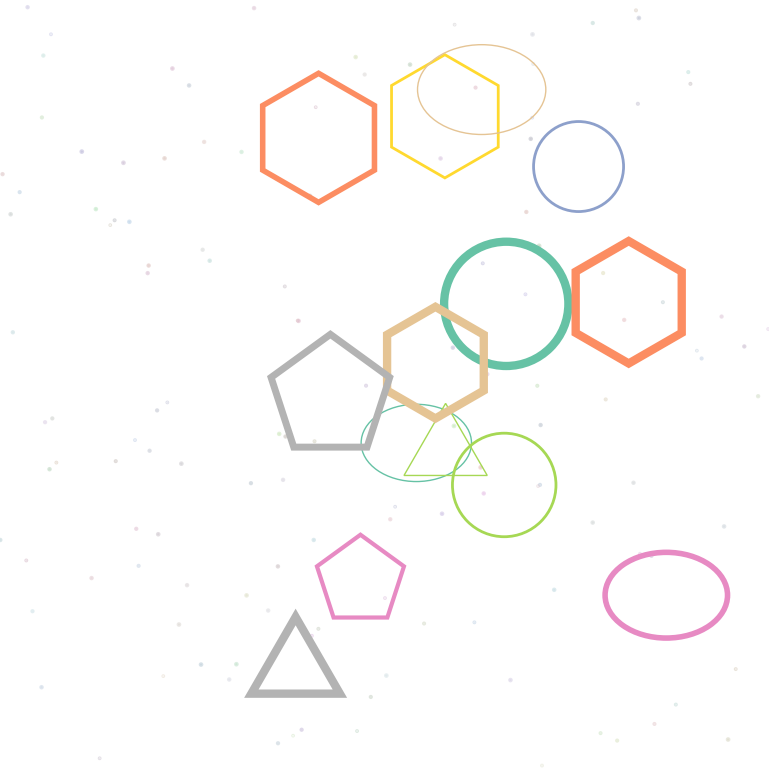[{"shape": "circle", "thickness": 3, "radius": 0.4, "center": [0.657, 0.605]}, {"shape": "oval", "thickness": 0.5, "radius": 0.36, "center": [0.541, 0.425]}, {"shape": "hexagon", "thickness": 2, "radius": 0.42, "center": [0.414, 0.821]}, {"shape": "hexagon", "thickness": 3, "radius": 0.4, "center": [0.816, 0.607]}, {"shape": "circle", "thickness": 1, "radius": 0.29, "center": [0.751, 0.784]}, {"shape": "pentagon", "thickness": 1.5, "radius": 0.3, "center": [0.468, 0.246]}, {"shape": "oval", "thickness": 2, "radius": 0.4, "center": [0.865, 0.227]}, {"shape": "triangle", "thickness": 0.5, "radius": 0.31, "center": [0.579, 0.414]}, {"shape": "circle", "thickness": 1, "radius": 0.34, "center": [0.655, 0.37]}, {"shape": "hexagon", "thickness": 1, "radius": 0.4, "center": [0.578, 0.849]}, {"shape": "hexagon", "thickness": 3, "radius": 0.36, "center": [0.566, 0.529]}, {"shape": "oval", "thickness": 0.5, "radius": 0.42, "center": [0.626, 0.884]}, {"shape": "pentagon", "thickness": 2.5, "radius": 0.4, "center": [0.429, 0.485]}, {"shape": "triangle", "thickness": 3, "radius": 0.33, "center": [0.384, 0.132]}]